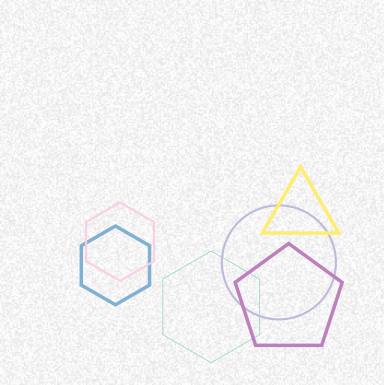[{"shape": "hexagon", "thickness": 0.5, "radius": 0.72, "center": [0.549, 0.203]}, {"shape": "circle", "thickness": 1.5, "radius": 0.74, "center": [0.724, 0.318]}, {"shape": "hexagon", "thickness": 2.5, "radius": 0.51, "center": [0.3, 0.311]}, {"shape": "hexagon", "thickness": 1.5, "radius": 0.51, "center": [0.312, 0.372]}, {"shape": "pentagon", "thickness": 2.5, "radius": 0.73, "center": [0.75, 0.221]}, {"shape": "triangle", "thickness": 2.5, "radius": 0.57, "center": [0.781, 0.452]}]